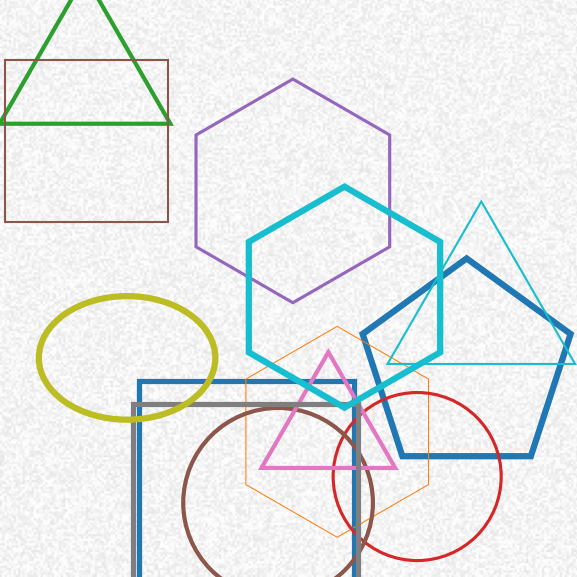[{"shape": "pentagon", "thickness": 3, "radius": 0.95, "center": [0.808, 0.362]}, {"shape": "square", "thickness": 2.5, "radius": 0.93, "center": [0.427, 0.153]}, {"shape": "hexagon", "thickness": 0.5, "radius": 0.91, "center": [0.584, 0.251]}, {"shape": "triangle", "thickness": 2, "radius": 0.85, "center": [0.147, 0.87]}, {"shape": "circle", "thickness": 1.5, "radius": 0.73, "center": [0.722, 0.174]}, {"shape": "hexagon", "thickness": 1.5, "radius": 0.97, "center": [0.507, 0.669]}, {"shape": "circle", "thickness": 2, "radius": 0.82, "center": [0.482, 0.128]}, {"shape": "square", "thickness": 1, "radius": 0.7, "center": [0.15, 0.755]}, {"shape": "triangle", "thickness": 2, "radius": 0.67, "center": [0.569, 0.256]}, {"shape": "square", "thickness": 2.5, "radius": 0.98, "center": [0.425, 0.105]}, {"shape": "oval", "thickness": 3, "radius": 0.76, "center": [0.22, 0.379]}, {"shape": "hexagon", "thickness": 3, "radius": 0.96, "center": [0.597, 0.485]}, {"shape": "triangle", "thickness": 1, "radius": 0.94, "center": [0.833, 0.463]}]